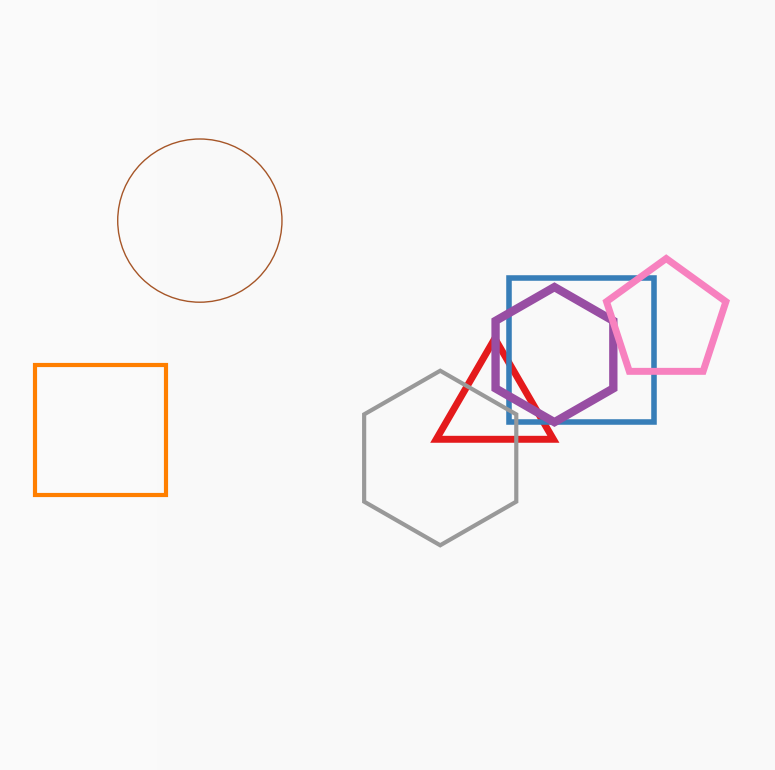[{"shape": "triangle", "thickness": 2.5, "radius": 0.44, "center": [0.638, 0.473]}, {"shape": "square", "thickness": 2, "radius": 0.47, "center": [0.75, 0.545]}, {"shape": "hexagon", "thickness": 3, "radius": 0.44, "center": [0.715, 0.539]}, {"shape": "square", "thickness": 1.5, "radius": 0.42, "center": [0.13, 0.441]}, {"shape": "circle", "thickness": 0.5, "radius": 0.53, "center": [0.258, 0.714]}, {"shape": "pentagon", "thickness": 2.5, "radius": 0.4, "center": [0.86, 0.583]}, {"shape": "hexagon", "thickness": 1.5, "radius": 0.57, "center": [0.568, 0.405]}]